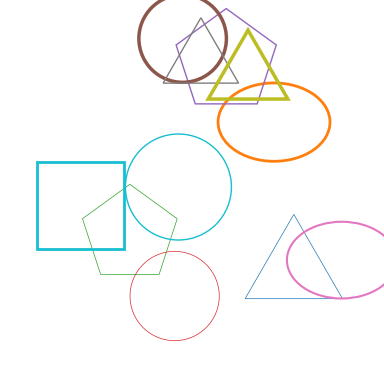[{"shape": "triangle", "thickness": 0.5, "radius": 0.73, "center": [0.763, 0.297]}, {"shape": "oval", "thickness": 2, "radius": 0.73, "center": [0.712, 0.683]}, {"shape": "pentagon", "thickness": 0.5, "radius": 0.65, "center": [0.337, 0.392]}, {"shape": "circle", "thickness": 0.5, "radius": 0.58, "center": [0.454, 0.231]}, {"shape": "pentagon", "thickness": 1, "radius": 0.68, "center": [0.588, 0.841]}, {"shape": "circle", "thickness": 2.5, "radius": 0.57, "center": [0.474, 0.9]}, {"shape": "oval", "thickness": 1.5, "radius": 0.71, "center": [0.888, 0.324]}, {"shape": "triangle", "thickness": 1, "radius": 0.57, "center": [0.522, 0.841]}, {"shape": "triangle", "thickness": 2.5, "radius": 0.6, "center": [0.644, 0.802]}, {"shape": "square", "thickness": 2, "radius": 0.56, "center": [0.209, 0.466]}, {"shape": "circle", "thickness": 1, "radius": 0.69, "center": [0.463, 0.514]}]